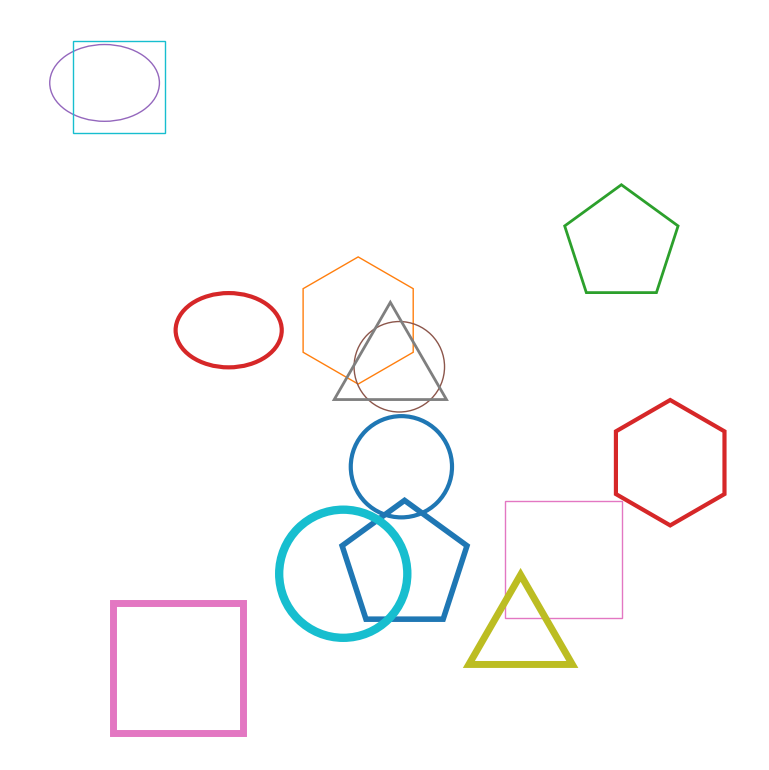[{"shape": "pentagon", "thickness": 2, "radius": 0.43, "center": [0.525, 0.265]}, {"shape": "circle", "thickness": 1.5, "radius": 0.33, "center": [0.521, 0.394]}, {"shape": "hexagon", "thickness": 0.5, "radius": 0.41, "center": [0.465, 0.584]}, {"shape": "pentagon", "thickness": 1, "radius": 0.39, "center": [0.807, 0.683]}, {"shape": "hexagon", "thickness": 1.5, "radius": 0.41, "center": [0.87, 0.399]}, {"shape": "oval", "thickness": 1.5, "radius": 0.34, "center": [0.297, 0.571]}, {"shape": "oval", "thickness": 0.5, "radius": 0.36, "center": [0.136, 0.892]}, {"shape": "circle", "thickness": 0.5, "radius": 0.29, "center": [0.519, 0.524]}, {"shape": "square", "thickness": 2.5, "radius": 0.42, "center": [0.232, 0.132]}, {"shape": "square", "thickness": 0.5, "radius": 0.38, "center": [0.732, 0.274]}, {"shape": "triangle", "thickness": 1, "radius": 0.42, "center": [0.507, 0.523]}, {"shape": "triangle", "thickness": 2.5, "radius": 0.39, "center": [0.676, 0.176]}, {"shape": "circle", "thickness": 3, "radius": 0.42, "center": [0.446, 0.255]}, {"shape": "square", "thickness": 0.5, "radius": 0.3, "center": [0.155, 0.887]}]